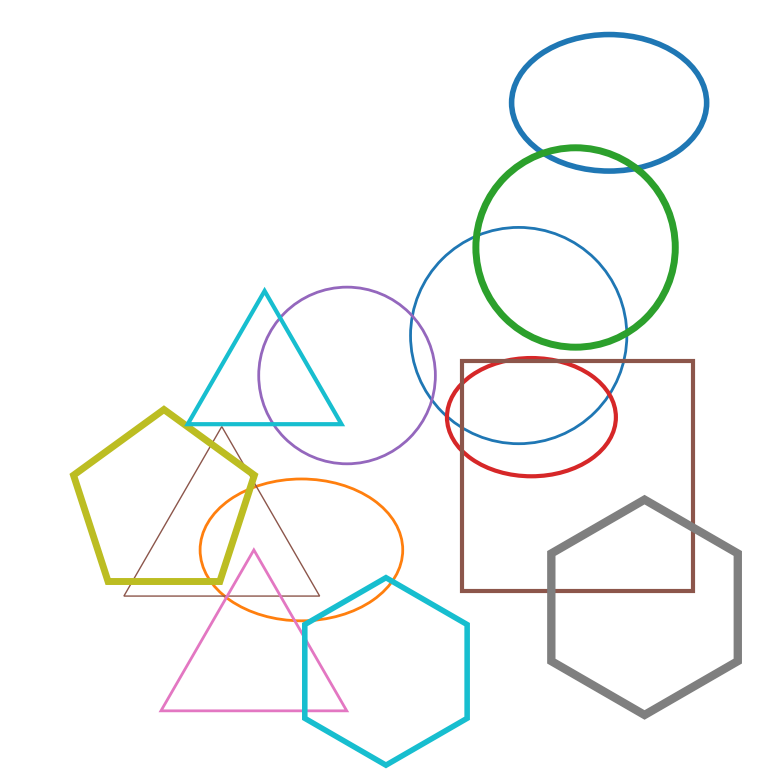[{"shape": "circle", "thickness": 1, "radius": 0.7, "center": [0.674, 0.564]}, {"shape": "oval", "thickness": 2, "radius": 0.63, "center": [0.791, 0.866]}, {"shape": "oval", "thickness": 1, "radius": 0.66, "center": [0.391, 0.286]}, {"shape": "circle", "thickness": 2.5, "radius": 0.65, "center": [0.748, 0.679]}, {"shape": "oval", "thickness": 1.5, "radius": 0.55, "center": [0.69, 0.458]}, {"shape": "circle", "thickness": 1, "radius": 0.57, "center": [0.451, 0.512]}, {"shape": "triangle", "thickness": 0.5, "radius": 0.73, "center": [0.288, 0.299]}, {"shape": "square", "thickness": 1.5, "radius": 0.75, "center": [0.75, 0.382]}, {"shape": "triangle", "thickness": 1, "radius": 0.7, "center": [0.33, 0.146]}, {"shape": "hexagon", "thickness": 3, "radius": 0.7, "center": [0.837, 0.211]}, {"shape": "pentagon", "thickness": 2.5, "radius": 0.62, "center": [0.213, 0.345]}, {"shape": "triangle", "thickness": 1.5, "radius": 0.58, "center": [0.344, 0.507]}, {"shape": "hexagon", "thickness": 2, "radius": 0.61, "center": [0.501, 0.128]}]